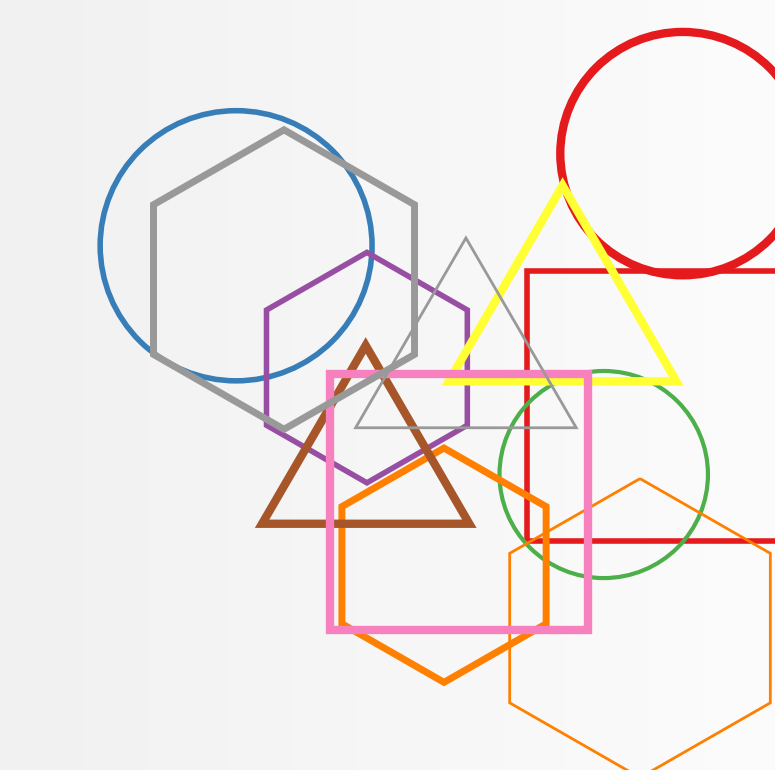[{"shape": "circle", "thickness": 3, "radius": 0.79, "center": [0.881, 0.801]}, {"shape": "square", "thickness": 2, "radius": 0.88, "center": [0.855, 0.473]}, {"shape": "circle", "thickness": 2, "radius": 0.88, "center": [0.305, 0.681]}, {"shape": "circle", "thickness": 1.5, "radius": 0.67, "center": [0.779, 0.384]}, {"shape": "hexagon", "thickness": 2, "radius": 0.75, "center": [0.473, 0.523]}, {"shape": "hexagon", "thickness": 1, "radius": 0.97, "center": [0.826, 0.184]}, {"shape": "hexagon", "thickness": 2.5, "radius": 0.76, "center": [0.573, 0.266]}, {"shape": "triangle", "thickness": 3, "radius": 0.85, "center": [0.726, 0.59]}, {"shape": "triangle", "thickness": 3, "radius": 0.77, "center": [0.472, 0.397]}, {"shape": "square", "thickness": 3, "radius": 0.83, "center": [0.592, 0.348]}, {"shape": "hexagon", "thickness": 2.5, "radius": 0.97, "center": [0.366, 0.637]}, {"shape": "triangle", "thickness": 1, "radius": 0.82, "center": [0.601, 0.527]}]